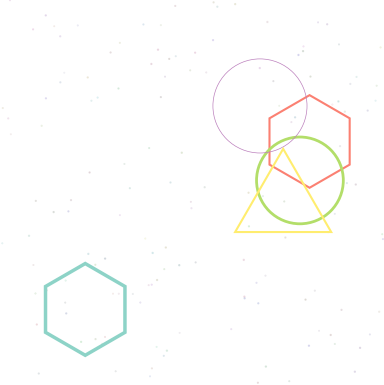[{"shape": "hexagon", "thickness": 2.5, "radius": 0.6, "center": [0.221, 0.196]}, {"shape": "hexagon", "thickness": 1.5, "radius": 0.6, "center": [0.804, 0.633]}, {"shape": "circle", "thickness": 2, "radius": 0.56, "center": [0.779, 0.531]}, {"shape": "circle", "thickness": 0.5, "radius": 0.61, "center": [0.675, 0.725]}, {"shape": "triangle", "thickness": 1.5, "radius": 0.72, "center": [0.735, 0.469]}]